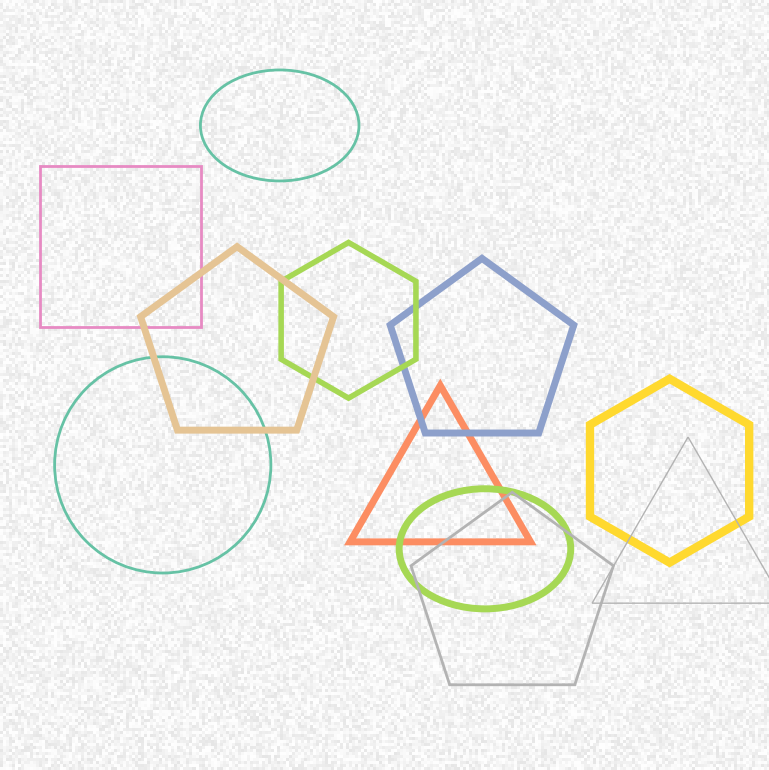[{"shape": "oval", "thickness": 1, "radius": 0.51, "center": [0.363, 0.837]}, {"shape": "circle", "thickness": 1, "radius": 0.7, "center": [0.211, 0.396]}, {"shape": "triangle", "thickness": 2.5, "radius": 0.68, "center": [0.572, 0.364]}, {"shape": "pentagon", "thickness": 2.5, "radius": 0.63, "center": [0.626, 0.539]}, {"shape": "square", "thickness": 1, "radius": 0.52, "center": [0.157, 0.68]}, {"shape": "hexagon", "thickness": 2, "radius": 0.51, "center": [0.453, 0.584]}, {"shape": "oval", "thickness": 2.5, "radius": 0.56, "center": [0.63, 0.287]}, {"shape": "hexagon", "thickness": 3, "radius": 0.6, "center": [0.87, 0.389]}, {"shape": "pentagon", "thickness": 2.5, "radius": 0.66, "center": [0.308, 0.548]}, {"shape": "pentagon", "thickness": 1, "radius": 0.69, "center": [0.665, 0.222]}, {"shape": "triangle", "thickness": 0.5, "radius": 0.72, "center": [0.894, 0.289]}]